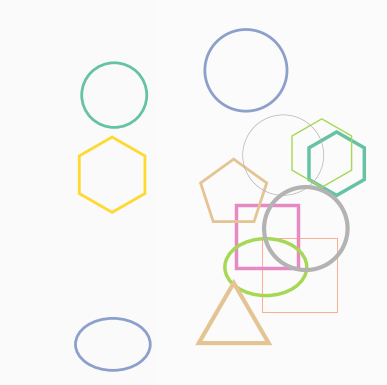[{"shape": "hexagon", "thickness": 2.5, "radius": 0.41, "center": [0.869, 0.575]}, {"shape": "circle", "thickness": 2, "radius": 0.42, "center": [0.295, 0.753]}, {"shape": "square", "thickness": 0.5, "radius": 0.48, "center": [0.772, 0.286]}, {"shape": "oval", "thickness": 2, "radius": 0.48, "center": [0.291, 0.106]}, {"shape": "circle", "thickness": 2, "radius": 0.53, "center": [0.635, 0.817]}, {"shape": "square", "thickness": 2.5, "radius": 0.41, "center": [0.689, 0.386]}, {"shape": "hexagon", "thickness": 1, "radius": 0.44, "center": [0.83, 0.602]}, {"shape": "oval", "thickness": 2.5, "radius": 0.53, "center": [0.686, 0.306]}, {"shape": "hexagon", "thickness": 2, "radius": 0.49, "center": [0.289, 0.546]}, {"shape": "triangle", "thickness": 3, "radius": 0.52, "center": [0.603, 0.161]}, {"shape": "pentagon", "thickness": 2, "radius": 0.45, "center": [0.603, 0.497]}, {"shape": "circle", "thickness": 0.5, "radius": 0.52, "center": [0.731, 0.597]}, {"shape": "circle", "thickness": 3, "radius": 0.54, "center": [0.789, 0.406]}]